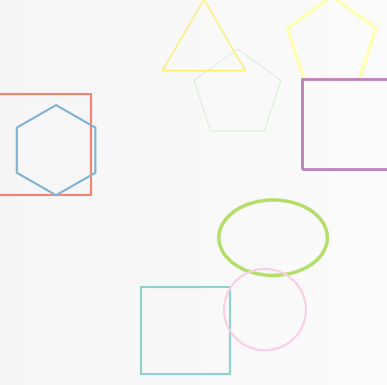[{"shape": "square", "thickness": 1.5, "radius": 0.57, "center": [0.478, 0.142]}, {"shape": "pentagon", "thickness": 2.5, "radius": 0.6, "center": [0.856, 0.89]}, {"shape": "square", "thickness": 1.5, "radius": 0.65, "center": [0.104, 0.625]}, {"shape": "hexagon", "thickness": 1.5, "radius": 0.59, "center": [0.145, 0.61]}, {"shape": "oval", "thickness": 2.5, "radius": 0.7, "center": [0.705, 0.383]}, {"shape": "circle", "thickness": 1.5, "radius": 0.53, "center": [0.684, 0.196]}, {"shape": "square", "thickness": 2, "radius": 0.58, "center": [0.896, 0.678]}, {"shape": "pentagon", "thickness": 0.5, "radius": 0.59, "center": [0.613, 0.755]}, {"shape": "triangle", "thickness": 1, "radius": 0.62, "center": [0.526, 0.878]}]